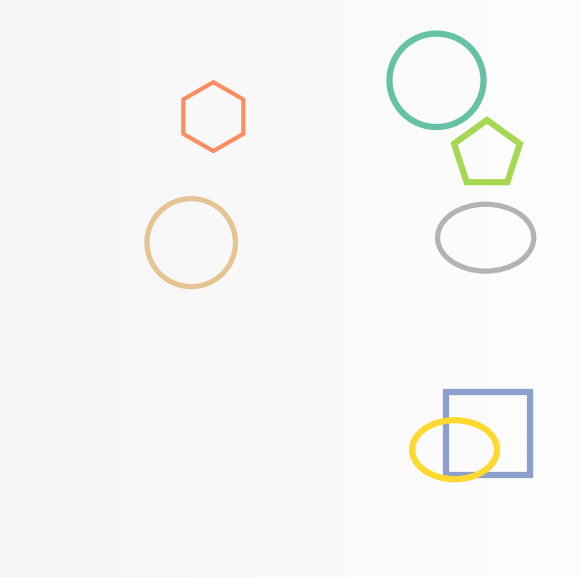[{"shape": "circle", "thickness": 3, "radius": 0.4, "center": [0.751, 0.86]}, {"shape": "hexagon", "thickness": 2, "radius": 0.3, "center": [0.367, 0.797]}, {"shape": "square", "thickness": 3, "radius": 0.36, "center": [0.839, 0.249]}, {"shape": "pentagon", "thickness": 3, "radius": 0.3, "center": [0.838, 0.732]}, {"shape": "oval", "thickness": 3, "radius": 0.36, "center": [0.782, 0.22]}, {"shape": "circle", "thickness": 2.5, "radius": 0.38, "center": [0.329, 0.579]}, {"shape": "oval", "thickness": 2.5, "radius": 0.41, "center": [0.836, 0.588]}]